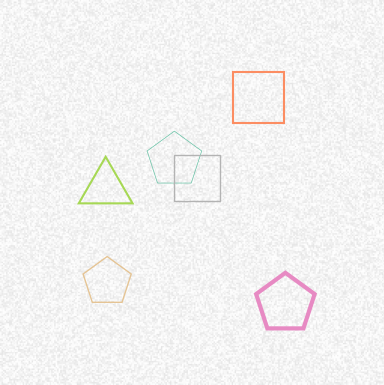[{"shape": "pentagon", "thickness": 0.5, "radius": 0.37, "center": [0.453, 0.585]}, {"shape": "square", "thickness": 1.5, "radius": 0.33, "center": [0.672, 0.747]}, {"shape": "pentagon", "thickness": 3, "radius": 0.4, "center": [0.741, 0.212]}, {"shape": "triangle", "thickness": 1.5, "radius": 0.4, "center": [0.274, 0.512]}, {"shape": "pentagon", "thickness": 1, "radius": 0.33, "center": [0.278, 0.268]}, {"shape": "square", "thickness": 1, "radius": 0.3, "center": [0.512, 0.537]}]